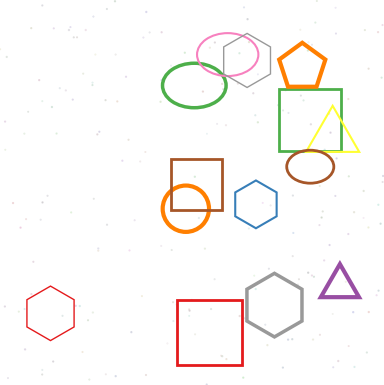[{"shape": "hexagon", "thickness": 1, "radius": 0.35, "center": [0.131, 0.186]}, {"shape": "square", "thickness": 2, "radius": 0.42, "center": [0.544, 0.136]}, {"shape": "hexagon", "thickness": 1.5, "radius": 0.31, "center": [0.665, 0.469]}, {"shape": "oval", "thickness": 2.5, "radius": 0.41, "center": [0.505, 0.778]}, {"shape": "square", "thickness": 2, "radius": 0.4, "center": [0.805, 0.688]}, {"shape": "triangle", "thickness": 3, "radius": 0.29, "center": [0.883, 0.257]}, {"shape": "pentagon", "thickness": 3, "radius": 0.32, "center": [0.785, 0.826]}, {"shape": "circle", "thickness": 3, "radius": 0.3, "center": [0.483, 0.458]}, {"shape": "triangle", "thickness": 1.5, "radius": 0.4, "center": [0.864, 0.645]}, {"shape": "square", "thickness": 2, "radius": 0.33, "center": [0.511, 0.521]}, {"shape": "oval", "thickness": 2, "radius": 0.31, "center": [0.806, 0.567]}, {"shape": "oval", "thickness": 1.5, "radius": 0.4, "center": [0.591, 0.858]}, {"shape": "hexagon", "thickness": 2.5, "radius": 0.41, "center": [0.713, 0.207]}, {"shape": "hexagon", "thickness": 1, "radius": 0.35, "center": [0.642, 0.843]}]